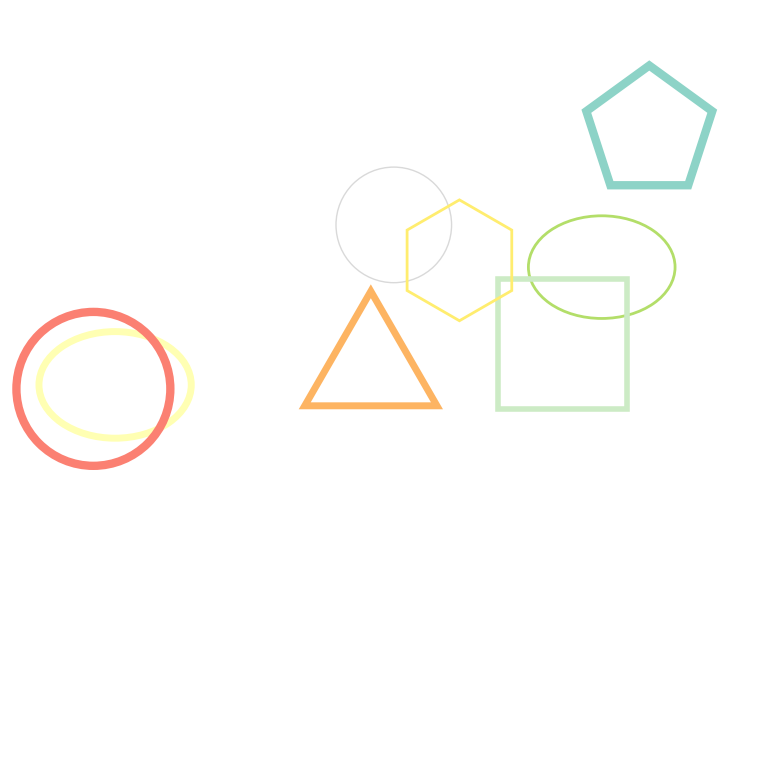[{"shape": "pentagon", "thickness": 3, "radius": 0.43, "center": [0.843, 0.829]}, {"shape": "oval", "thickness": 2.5, "radius": 0.49, "center": [0.149, 0.5]}, {"shape": "circle", "thickness": 3, "radius": 0.5, "center": [0.121, 0.495]}, {"shape": "triangle", "thickness": 2.5, "radius": 0.5, "center": [0.482, 0.523]}, {"shape": "oval", "thickness": 1, "radius": 0.48, "center": [0.781, 0.653]}, {"shape": "circle", "thickness": 0.5, "radius": 0.38, "center": [0.511, 0.708]}, {"shape": "square", "thickness": 2, "radius": 0.42, "center": [0.731, 0.553]}, {"shape": "hexagon", "thickness": 1, "radius": 0.39, "center": [0.597, 0.662]}]